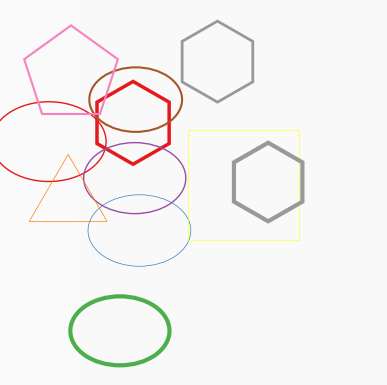[{"shape": "oval", "thickness": 1, "radius": 0.74, "center": [0.126, 0.632]}, {"shape": "hexagon", "thickness": 2.5, "radius": 0.54, "center": [0.343, 0.681]}, {"shape": "oval", "thickness": 0.5, "radius": 0.66, "center": [0.36, 0.401]}, {"shape": "oval", "thickness": 3, "radius": 0.64, "center": [0.309, 0.141]}, {"shape": "oval", "thickness": 1, "radius": 0.66, "center": [0.348, 0.537]}, {"shape": "triangle", "thickness": 0.5, "radius": 0.58, "center": [0.176, 0.483]}, {"shape": "square", "thickness": 0.5, "radius": 0.72, "center": [0.629, 0.519]}, {"shape": "oval", "thickness": 1.5, "radius": 0.6, "center": [0.35, 0.741]}, {"shape": "pentagon", "thickness": 1.5, "radius": 0.64, "center": [0.183, 0.807]}, {"shape": "hexagon", "thickness": 2, "radius": 0.53, "center": [0.561, 0.84]}, {"shape": "hexagon", "thickness": 3, "radius": 0.51, "center": [0.692, 0.527]}]